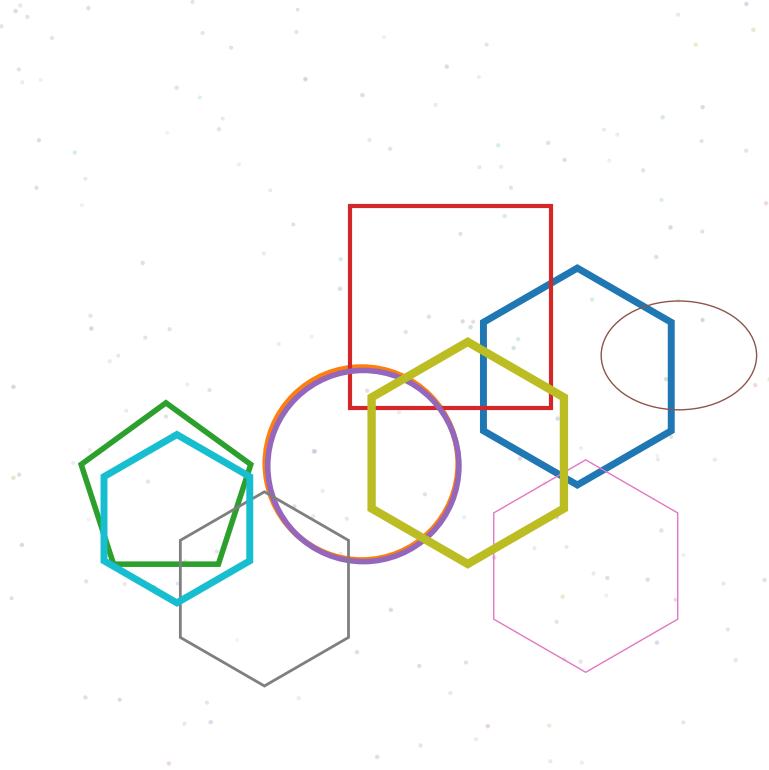[{"shape": "hexagon", "thickness": 2.5, "radius": 0.7, "center": [0.75, 0.511]}, {"shape": "circle", "thickness": 2, "radius": 0.63, "center": [0.47, 0.398]}, {"shape": "pentagon", "thickness": 2, "radius": 0.58, "center": [0.216, 0.361]}, {"shape": "square", "thickness": 1.5, "radius": 0.65, "center": [0.585, 0.601]}, {"shape": "circle", "thickness": 2, "radius": 0.62, "center": [0.472, 0.395]}, {"shape": "oval", "thickness": 0.5, "radius": 0.5, "center": [0.882, 0.538]}, {"shape": "hexagon", "thickness": 0.5, "radius": 0.69, "center": [0.761, 0.265]}, {"shape": "hexagon", "thickness": 1, "radius": 0.63, "center": [0.343, 0.235]}, {"shape": "hexagon", "thickness": 3, "radius": 0.72, "center": [0.607, 0.412]}, {"shape": "hexagon", "thickness": 2.5, "radius": 0.55, "center": [0.23, 0.326]}]